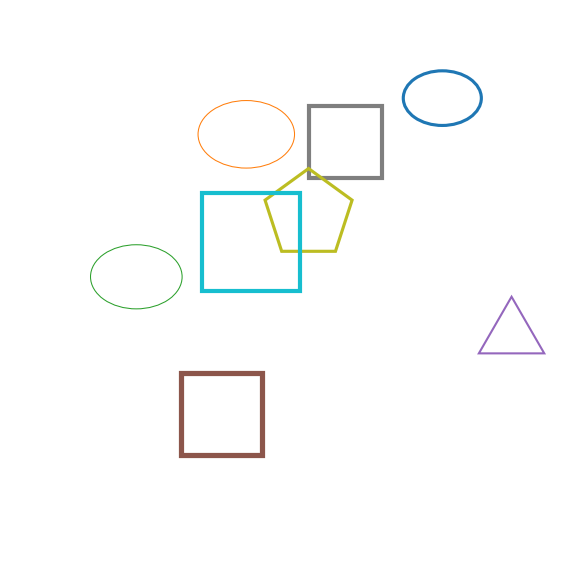[{"shape": "oval", "thickness": 1.5, "radius": 0.34, "center": [0.766, 0.829]}, {"shape": "oval", "thickness": 0.5, "radius": 0.42, "center": [0.426, 0.767]}, {"shape": "oval", "thickness": 0.5, "radius": 0.4, "center": [0.236, 0.52]}, {"shape": "triangle", "thickness": 1, "radius": 0.33, "center": [0.886, 0.42]}, {"shape": "square", "thickness": 2.5, "radius": 0.35, "center": [0.384, 0.282]}, {"shape": "square", "thickness": 2, "radius": 0.31, "center": [0.598, 0.753]}, {"shape": "pentagon", "thickness": 1.5, "radius": 0.4, "center": [0.534, 0.628]}, {"shape": "square", "thickness": 2, "radius": 0.42, "center": [0.435, 0.58]}]